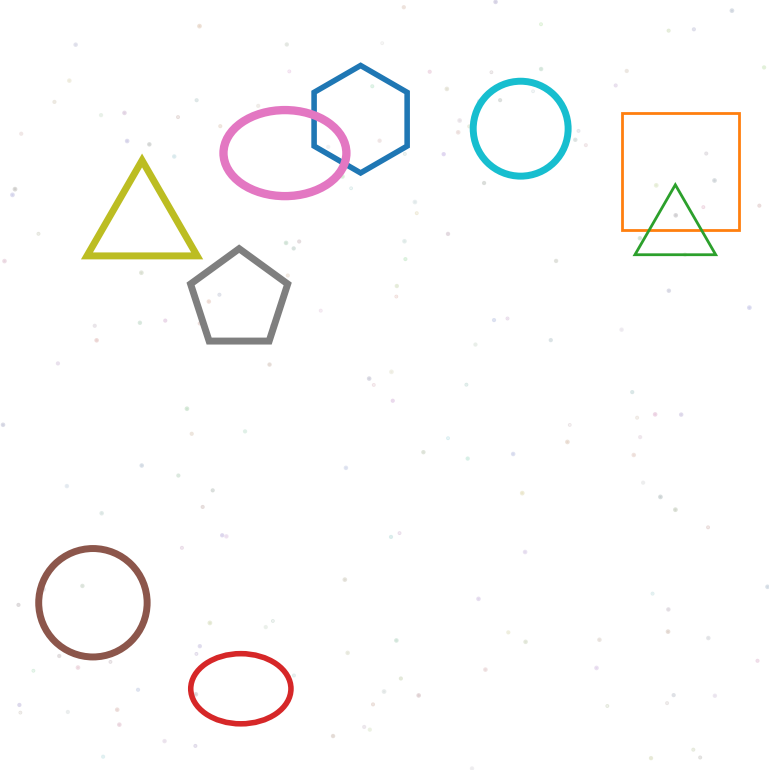[{"shape": "hexagon", "thickness": 2, "radius": 0.35, "center": [0.468, 0.845]}, {"shape": "square", "thickness": 1, "radius": 0.38, "center": [0.884, 0.777]}, {"shape": "triangle", "thickness": 1, "radius": 0.3, "center": [0.877, 0.699]}, {"shape": "oval", "thickness": 2, "radius": 0.33, "center": [0.313, 0.106]}, {"shape": "circle", "thickness": 2.5, "radius": 0.35, "center": [0.121, 0.217]}, {"shape": "oval", "thickness": 3, "radius": 0.4, "center": [0.37, 0.801]}, {"shape": "pentagon", "thickness": 2.5, "radius": 0.33, "center": [0.311, 0.611]}, {"shape": "triangle", "thickness": 2.5, "radius": 0.41, "center": [0.185, 0.709]}, {"shape": "circle", "thickness": 2.5, "radius": 0.31, "center": [0.676, 0.833]}]